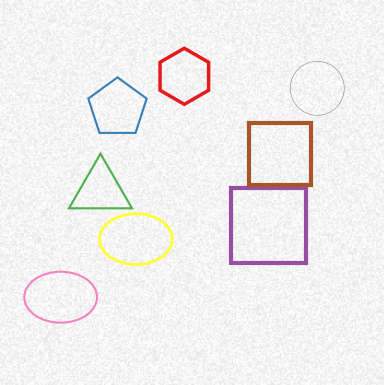[{"shape": "hexagon", "thickness": 2.5, "radius": 0.36, "center": [0.479, 0.802]}, {"shape": "pentagon", "thickness": 1.5, "radius": 0.4, "center": [0.305, 0.719]}, {"shape": "triangle", "thickness": 1.5, "radius": 0.47, "center": [0.261, 0.506]}, {"shape": "square", "thickness": 3, "radius": 0.49, "center": [0.697, 0.414]}, {"shape": "oval", "thickness": 2, "radius": 0.47, "center": [0.353, 0.379]}, {"shape": "square", "thickness": 3, "radius": 0.4, "center": [0.727, 0.599]}, {"shape": "oval", "thickness": 1.5, "radius": 0.47, "center": [0.158, 0.228]}, {"shape": "circle", "thickness": 0.5, "radius": 0.35, "center": [0.824, 0.771]}]